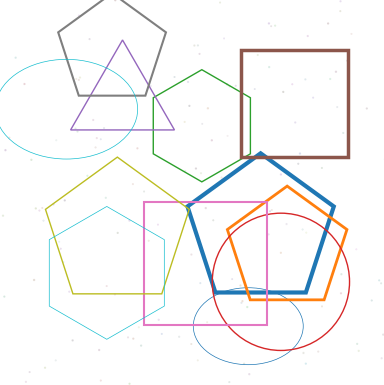[{"shape": "pentagon", "thickness": 3, "radius": 1.0, "center": [0.677, 0.402]}, {"shape": "oval", "thickness": 0.5, "radius": 0.71, "center": [0.645, 0.153]}, {"shape": "pentagon", "thickness": 2, "radius": 0.82, "center": [0.746, 0.353]}, {"shape": "hexagon", "thickness": 1, "radius": 0.73, "center": [0.524, 0.673]}, {"shape": "circle", "thickness": 1, "radius": 0.89, "center": [0.73, 0.268]}, {"shape": "triangle", "thickness": 1, "radius": 0.78, "center": [0.318, 0.74]}, {"shape": "square", "thickness": 2.5, "radius": 0.7, "center": [0.765, 0.731]}, {"shape": "square", "thickness": 1.5, "radius": 0.8, "center": [0.534, 0.316]}, {"shape": "pentagon", "thickness": 1.5, "radius": 0.74, "center": [0.291, 0.871]}, {"shape": "pentagon", "thickness": 1, "radius": 0.98, "center": [0.305, 0.396]}, {"shape": "oval", "thickness": 0.5, "radius": 0.92, "center": [0.173, 0.716]}, {"shape": "hexagon", "thickness": 0.5, "radius": 0.86, "center": [0.277, 0.291]}]